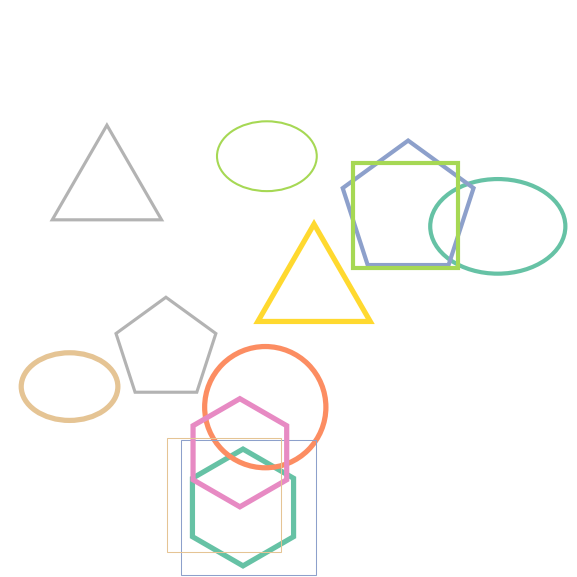[{"shape": "oval", "thickness": 2, "radius": 0.59, "center": [0.862, 0.607]}, {"shape": "hexagon", "thickness": 2.5, "radius": 0.51, "center": [0.421, 0.12]}, {"shape": "circle", "thickness": 2.5, "radius": 0.52, "center": [0.459, 0.294]}, {"shape": "pentagon", "thickness": 2, "radius": 0.6, "center": [0.707, 0.637]}, {"shape": "square", "thickness": 0.5, "radius": 0.59, "center": [0.43, 0.12]}, {"shape": "hexagon", "thickness": 2.5, "radius": 0.47, "center": [0.415, 0.215]}, {"shape": "oval", "thickness": 1, "radius": 0.43, "center": [0.462, 0.729]}, {"shape": "square", "thickness": 2, "radius": 0.45, "center": [0.703, 0.627]}, {"shape": "triangle", "thickness": 2.5, "radius": 0.56, "center": [0.544, 0.499]}, {"shape": "square", "thickness": 0.5, "radius": 0.5, "center": [0.387, 0.142]}, {"shape": "oval", "thickness": 2.5, "radius": 0.42, "center": [0.12, 0.33]}, {"shape": "triangle", "thickness": 1.5, "radius": 0.55, "center": [0.185, 0.673]}, {"shape": "pentagon", "thickness": 1.5, "radius": 0.45, "center": [0.287, 0.394]}]